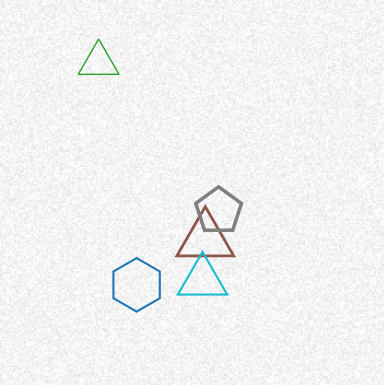[{"shape": "hexagon", "thickness": 1.5, "radius": 0.35, "center": [0.355, 0.26]}, {"shape": "triangle", "thickness": 1, "radius": 0.31, "center": [0.256, 0.837]}, {"shape": "triangle", "thickness": 2, "radius": 0.43, "center": [0.533, 0.378]}, {"shape": "pentagon", "thickness": 2.5, "radius": 0.31, "center": [0.568, 0.452]}, {"shape": "triangle", "thickness": 1.5, "radius": 0.37, "center": [0.526, 0.272]}]